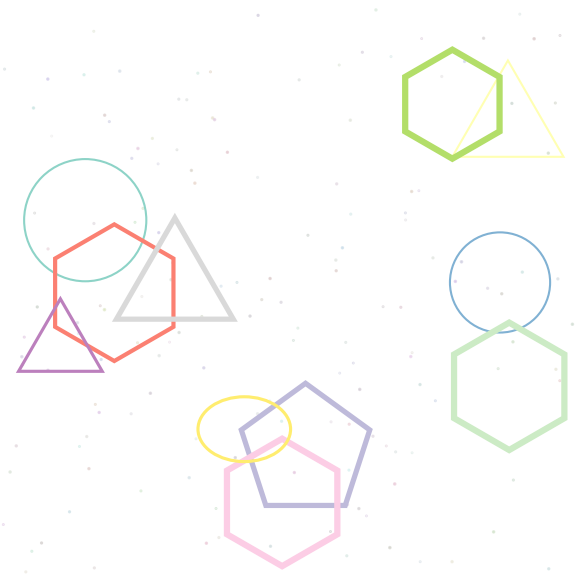[{"shape": "circle", "thickness": 1, "radius": 0.53, "center": [0.148, 0.618]}, {"shape": "triangle", "thickness": 1, "radius": 0.56, "center": [0.88, 0.783]}, {"shape": "pentagon", "thickness": 2.5, "radius": 0.58, "center": [0.529, 0.218]}, {"shape": "hexagon", "thickness": 2, "radius": 0.59, "center": [0.198, 0.492]}, {"shape": "circle", "thickness": 1, "radius": 0.43, "center": [0.866, 0.51]}, {"shape": "hexagon", "thickness": 3, "radius": 0.47, "center": [0.783, 0.819]}, {"shape": "hexagon", "thickness": 3, "radius": 0.55, "center": [0.489, 0.129]}, {"shape": "triangle", "thickness": 2.5, "radius": 0.58, "center": [0.303, 0.505]}, {"shape": "triangle", "thickness": 1.5, "radius": 0.42, "center": [0.105, 0.398]}, {"shape": "hexagon", "thickness": 3, "radius": 0.55, "center": [0.882, 0.33]}, {"shape": "oval", "thickness": 1.5, "radius": 0.4, "center": [0.423, 0.256]}]